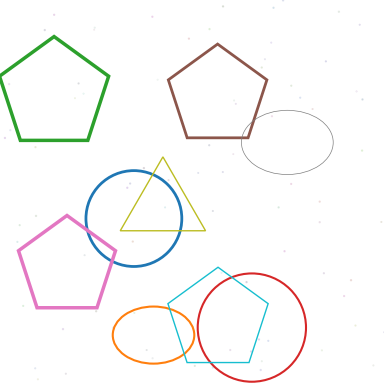[{"shape": "circle", "thickness": 2, "radius": 0.62, "center": [0.348, 0.432]}, {"shape": "oval", "thickness": 1.5, "radius": 0.53, "center": [0.399, 0.13]}, {"shape": "pentagon", "thickness": 2.5, "radius": 0.75, "center": [0.14, 0.756]}, {"shape": "circle", "thickness": 1.5, "radius": 0.7, "center": [0.654, 0.149]}, {"shape": "pentagon", "thickness": 2, "radius": 0.67, "center": [0.565, 0.751]}, {"shape": "pentagon", "thickness": 2.5, "radius": 0.66, "center": [0.174, 0.308]}, {"shape": "oval", "thickness": 0.5, "radius": 0.6, "center": [0.746, 0.63]}, {"shape": "triangle", "thickness": 1, "radius": 0.64, "center": [0.423, 0.465]}, {"shape": "pentagon", "thickness": 1, "radius": 0.68, "center": [0.566, 0.169]}]